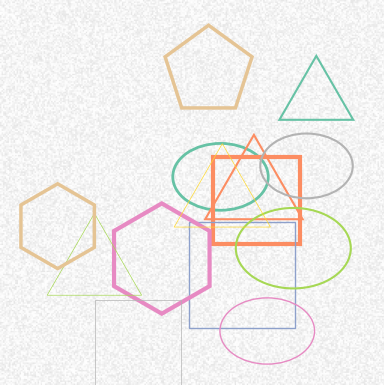[{"shape": "oval", "thickness": 2, "radius": 0.62, "center": [0.573, 0.541]}, {"shape": "triangle", "thickness": 1.5, "radius": 0.55, "center": [0.822, 0.744]}, {"shape": "triangle", "thickness": 1.5, "radius": 0.73, "center": [0.66, 0.504]}, {"shape": "square", "thickness": 3, "radius": 0.56, "center": [0.666, 0.479]}, {"shape": "square", "thickness": 1, "radius": 0.69, "center": [0.628, 0.286]}, {"shape": "oval", "thickness": 1, "radius": 0.61, "center": [0.694, 0.14]}, {"shape": "hexagon", "thickness": 3, "radius": 0.72, "center": [0.42, 0.328]}, {"shape": "oval", "thickness": 1.5, "radius": 0.75, "center": [0.762, 0.355]}, {"shape": "triangle", "thickness": 0.5, "radius": 0.71, "center": [0.245, 0.304]}, {"shape": "triangle", "thickness": 0.5, "radius": 0.72, "center": [0.577, 0.482]}, {"shape": "hexagon", "thickness": 2.5, "radius": 0.55, "center": [0.15, 0.412]}, {"shape": "pentagon", "thickness": 2.5, "radius": 0.59, "center": [0.542, 0.816]}, {"shape": "square", "thickness": 0.5, "radius": 0.56, "center": [0.358, 0.109]}, {"shape": "oval", "thickness": 1.5, "radius": 0.6, "center": [0.796, 0.569]}]